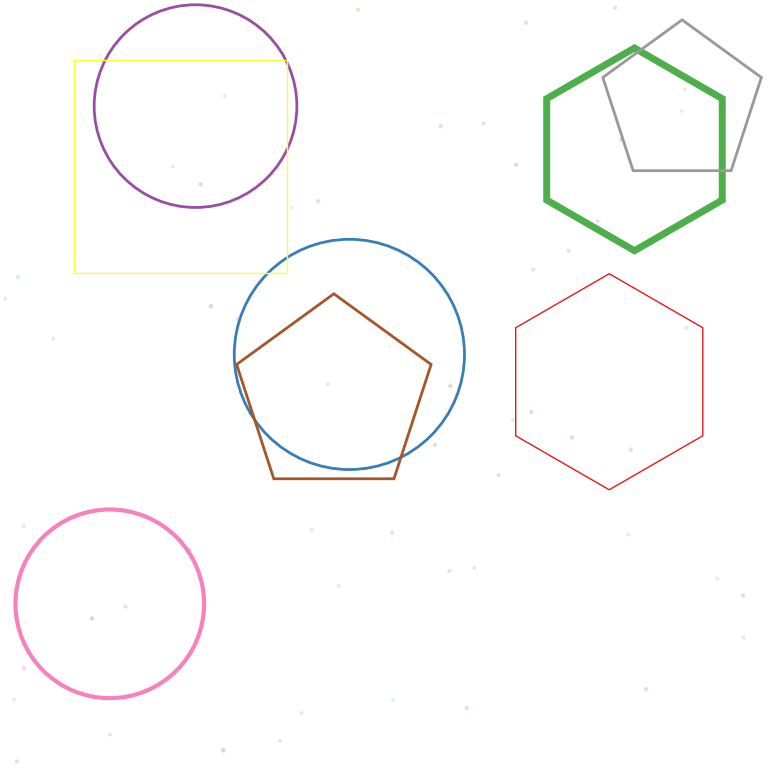[{"shape": "hexagon", "thickness": 0.5, "radius": 0.7, "center": [0.791, 0.504]}, {"shape": "circle", "thickness": 1, "radius": 0.75, "center": [0.454, 0.54]}, {"shape": "hexagon", "thickness": 2.5, "radius": 0.66, "center": [0.824, 0.806]}, {"shape": "circle", "thickness": 1, "radius": 0.66, "center": [0.254, 0.862]}, {"shape": "square", "thickness": 0.5, "radius": 0.69, "center": [0.234, 0.783]}, {"shape": "pentagon", "thickness": 1, "radius": 0.66, "center": [0.434, 0.486]}, {"shape": "circle", "thickness": 1.5, "radius": 0.61, "center": [0.143, 0.216]}, {"shape": "pentagon", "thickness": 1, "radius": 0.54, "center": [0.886, 0.866]}]